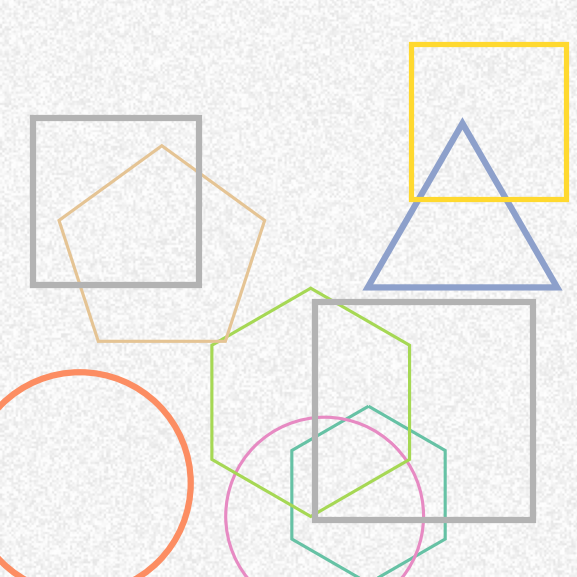[{"shape": "hexagon", "thickness": 1.5, "radius": 0.77, "center": [0.638, 0.142]}, {"shape": "circle", "thickness": 3, "radius": 0.96, "center": [0.138, 0.162]}, {"shape": "triangle", "thickness": 3, "radius": 0.95, "center": [0.801, 0.596]}, {"shape": "circle", "thickness": 1.5, "radius": 0.86, "center": [0.562, 0.105]}, {"shape": "hexagon", "thickness": 1.5, "radius": 0.99, "center": [0.538, 0.302]}, {"shape": "square", "thickness": 2.5, "radius": 0.67, "center": [0.846, 0.789]}, {"shape": "pentagon", "thickness": 1.5, "radius": 0.94, "center": [0.28, 0.56]}, {"shape": "square", "thickness": 3, "radius": 0.72, "center": [0.201, 0.651]}, {"shape": "square", "thickness": 3, "radius": 0.94, "center": [0.734, 0.288]}]